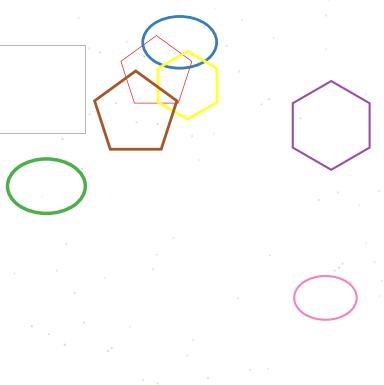[{"shape": "pentagon", "thickness": 0.5, "radius": 0.48, "center": [0.406, 0.811]}, {"shape": "oval", "thickness": 2, "radius": 0.48, "center": [0.467, 0.89]}, {"shape": "oval", "thickness": 2.5, "radius": 0.51, "center": [0.121, 0.516]}, {"shape": "hexagon", "thickness": 1.5, "radius": 0.58, "center": [0.86, 0.674]}, {"shape": "hexagon", "thickness": 2, "radius": 0.44, "center": [0.487, 0.778]}, {"shape": "pentagon", "thickness": 2, "radius": 0.56, "center": [0.353, 0.703]}, {"shape": "oval", "thickness": 1.5, "radius": 0.41, "center": [0.845, 0.226]}, {"shape": "square", "thickness": 0.5, "radius": 0.57, "center": [0.107, 0.769]}]